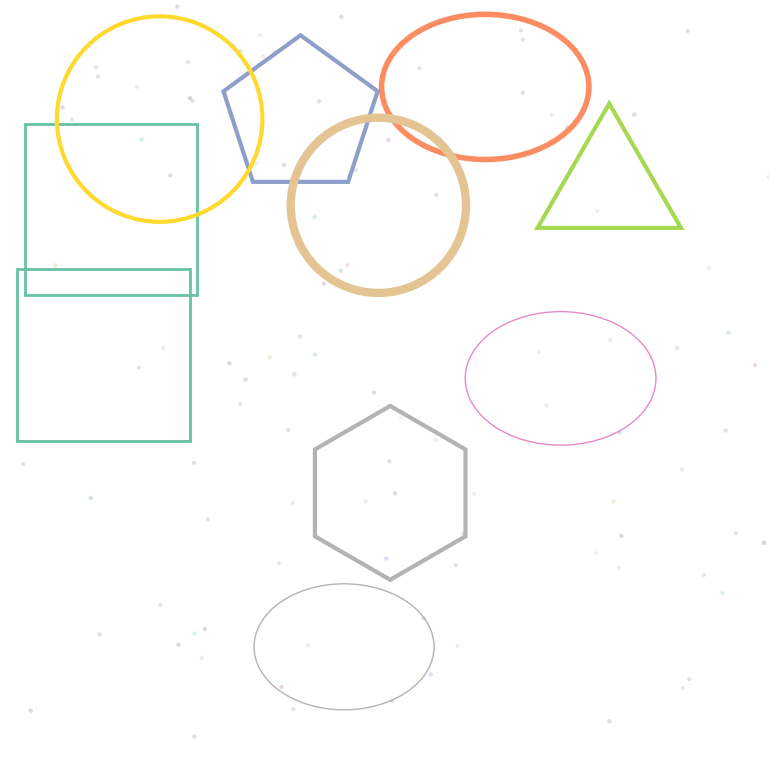[{"shape": "square", "thickness": 1, "radius": 0.56, "center": [0.134, 0.539]}, {"shape": "square", "thickness": 1, "radius": 0.56, "center": [0.144, 0.728]}, {"shape": "oval", "thickness": 2, "radius": 0.67, "center": [0.63, 0.887]}, {"shape": "pentagon", "thickness": 1.5, "radius": 0.53, "center": [0.39, 0.849]}, {"shape": "oval", "thickness": 0.5, "radius": 0.62, "center": [0.728, 0.509]}, {"shape": "triangle", "thickness": 1.5, "radius": 0.54, "center": [0.791, 0.758]}, {"shape": "circle", "thickness": 1.5, "radius": 0.67, "center": [0.207, 0.845]}, {"shape": "circle", "thickness": 3, "radius": 0.57, "center": [0.491, 0.733]}, {"shape": "hexagon", "thickness": 1.5, "radius": 0.56, "center": [0.507, 0.36]}, {"shape": "oval", "thickness": 0.5, "radius": 0.58, "center": [0.447, 0.16]}]